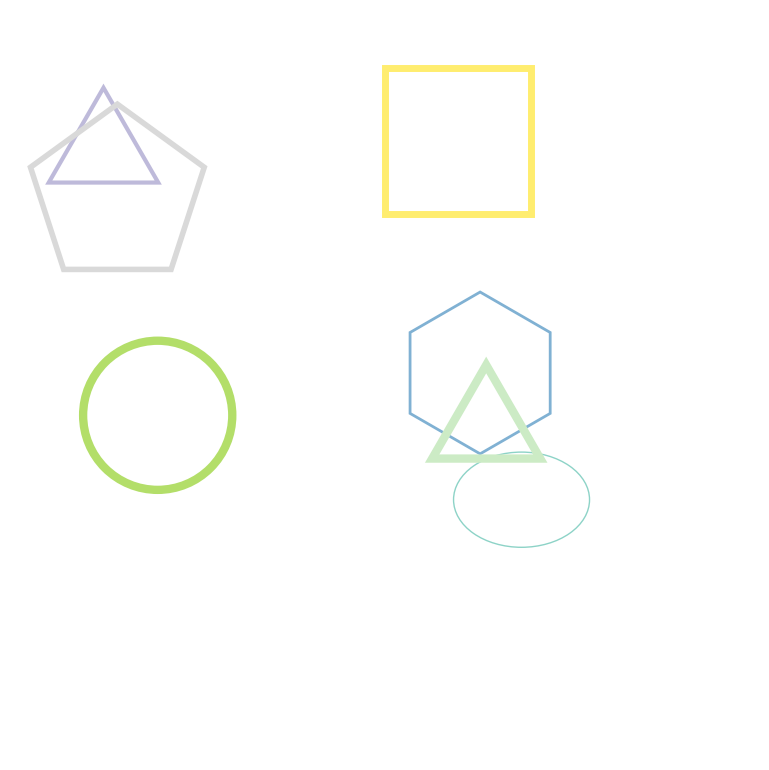[{"shape": "oval", "thickness": 0.5, "radius": 0.44, "center": [0.677, 0.351]}, {"shape": "triangle", "thickness": 1.5, "radius": 0.41, "center": [0.134, 0.804]}, {"shape": "hexagon", "thickness": 1, "radius": 0.53, "center": [0.624, 0.516]}, {"shape": "circle", "thickness": 3, "radius": 0.48, "center": [0.205, 0.461]}, {"shape": "pentagon", "thickness": 2, "radius": 0.59, "center": [0.152, 0.746]}, {"shape": "triangle", "thickness": 3, "radius": 0.41, "center": [0.631, 0.445]}, {"shape": "square", "thickness": 2.5, "radius": 0.47, "center": [0.595, 0.817]}]